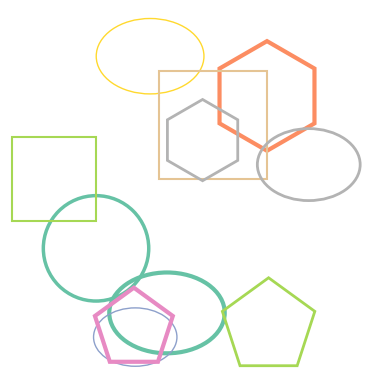[{"shape": "oval", "thickness": 3, "radius": 0.75, "center": [0.434, 0.187]}, {"shape": "circle", "thickness": 2.5, "radius": 0.68, "center": [0.249, 0.355]}, {"shape": "hexagon", "thickness": 3, "radius": 0.71, "center": [0.694, 0.751]}, {"shape": "oval", "thickness": 1, "radius": 0.54, "center": [0.351, 0.124]}, {"shape": "pentagon", "thickness": 3, "radius": 0.53, "center": [0.348, 0.146]}, {"shape": "square", "thickness": 1.5, "radius": 0.55, "center": [0.139, 0.536]}, {"shape": "pentagon", "thickness": 2, "radius": 0.63, "center": [0.698, 0.152]}, {"shape": "oval", "thickness": 1, "radius": 0.7, "center": [0.39, 0.854]}, {"shape": "square", "thickness": 1.5, "radius": 0.7, "center": [0.553, 0.676]}, {"shape": "oval", "thickness": 2, "radius": 0.67, "center": [0.802, 0.572]}, {"shape": "hexagon", "thickness": 2, "radius": 0.53, "center": [0.526, 0.636]}]